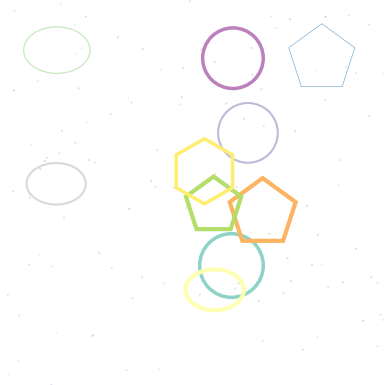[{"shape": "circle", "thickness": 2.5, "radius": 0.41, "center": [0.601, 0.31]}, {"shape": "oval", "thickness": 3, "radius": 0.38, "center": [0.558, 0.247]}, {"shape": "circle", "thickness": 1.5, "radius": 0.39, "center": [0.644, 0.655]}, {"shape": "pentagon", "thickness": 0.5, "radius": 0.45, "center": [0.836, 0.848]}, {"shape": "pentagon", "thickness": 3, "radius": 0.45, "center": [0.682, 0.447]}, {"shape": "pentagon", "thickness": 3, "radius": 0.38, "center": [0.555, 0.466]}, {"shape": "oval", "thickness": 1.5, "radius": 0.38, "center": [0.146, 0.523]}, {"shape": "circle", "thickness": 2.5, "radius": 0.39, "center": [0.605, 0.849]}, {"shape": "oval", "thickness": 1, "radius": 0.43, "center": [0.148, 0.87]}, {"shape": "hexagon", "thickness": 2.5, "radius": 0.42, "center": [0.531, 0.555]}]